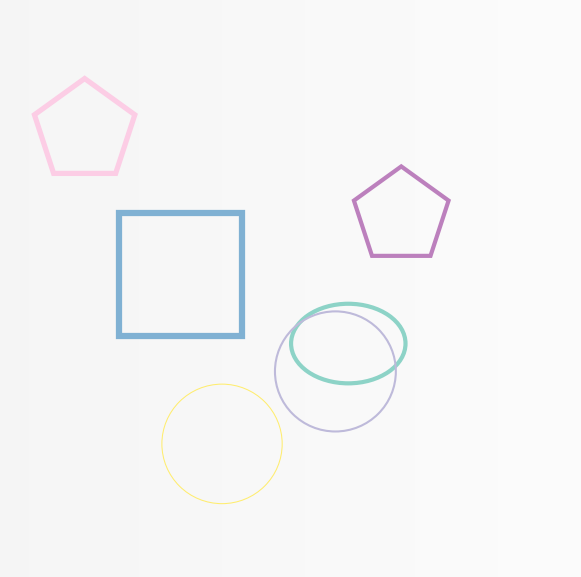[{"shape": "oval", "thickness": 2, "radius": 0.49, "center": [0.599, 0.404]}, {"shape": "circle", "thickness": 1, "radius": 0.52, "center": [0.577, 0.356]}, {"shape": "square", "thickness": 3, "radius": 0.53, "center": [0.31, 0.524]}, {"shape": "pentagon", "thickness": 2.5, "radius": 0.45, "center": [0.146, 0.772]}, {"shape": "pentagon", "thickness": 2, "radius": 0.43, "center": [0.69, 0.625]}, {"shape": "circle", "thickness": 0.5, "radius": 0.52, "center": [0.382, 0.23]}]